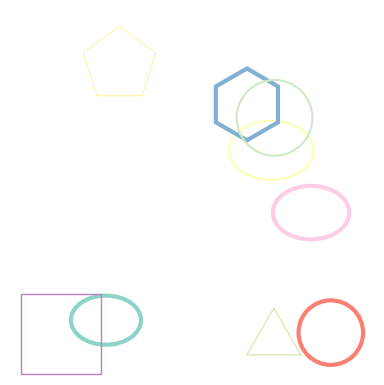[{"shape": "oval", "thickness": 3, "radius": 0.46, "center": [0.275, 0.168]}, {"shape": "oval", "thickness": 1.5, "radius": 0.55, "center": [0.705, 0.61]}, {"shape": "circle", "thickness": 3, "radius": 0.42, "center": [0.859, 0.136]}, {"shape": "hexagon", "thickness": 3, "radius": 0.47, "center": [0.641, 0.729]}, {"shape": "triangle", "thickness": 0.5, "radius": 0.41, "center": [0.711, 0.119]}, {"shape": "oval", "thickness": 3, "radius": 0.5, "center": [0.808, 0.448]}, {"shape": "square", "thickness": 1, "radius": 0.52, "center": [0.159, 0.133]}, {"shape": "circle", "thickness": 1.5, "radius": 0.49, "center": [0.713, 0.694]}, {"shape": "pentagon", "thickness": 0.5, "radius": 0.5, "center": [0.31, 0.832]}]